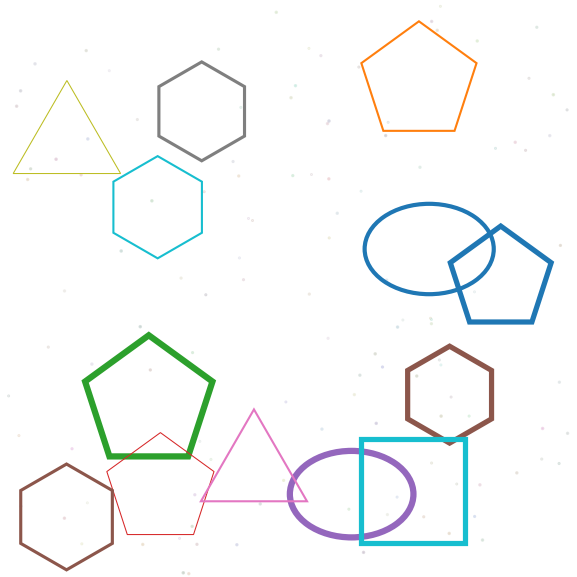[{"shape": "oval", "thickness": 2, "radius": 0.56, "center": [0.743, 0.568]}, {"shape": "pentagon", "thickness": 2.5, "radius": 0.46, "center": [0.867, 0.516]}, {"shape": "pentagon", "thickness": 1, "radius": 0.52, "center": [0.725, 0.857]}, {"shape": "pentagon", "thickness": 3, "radius": 0.58, "center": [0.258, 0.303]}, {"shape": "pentagon", "thickness": 0.5, "radius": 0.49, "center": [0.278, 0.152]}, {"shape": "oval", "thickness": 3, "radius": 0.53, "center": [0.609, 0.143]}, {"shape": "hexagon", "thickness": 1.5, "radius": 0.46, "center": [0.115, 0.104]}, {"shape": "hexagon", "thickness": 2.5, "radius": 0.42, "center": [0.779, 0.316]}, {"shape": "triangle", "thickness": 1, "radius": 0.53, "center": [0.44, 0.184]}, {"shape": "hexagon", "thickness": 1.5, "radius": 0.43, "center": [0.349, 0.806]}, {"shape": "triangle", "thickness": 0.5, "radius": 0.54, "center": [0.116, 0.752]}, {"shape": "square", "thickness": 2.5, "radius": 0.45, "center": [0.716, 0.149]}, {"shape": "hexagon", "thickness": 1, "radius": 0.44, "center": [0.273, 0.64]}]